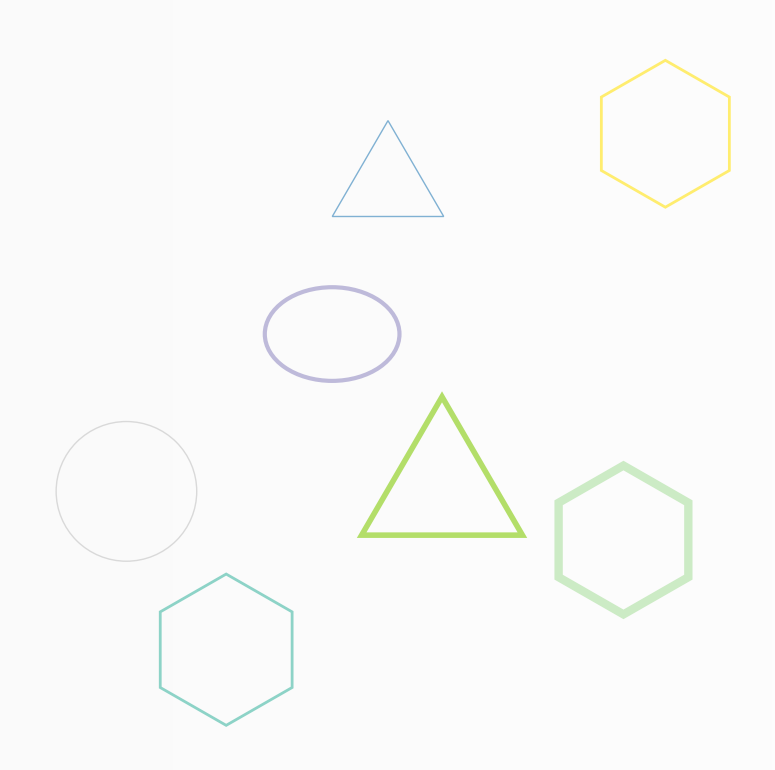[{"shape": "hexagon", "thickness": 1, "radius": 0.49, "center": [0.292, 0.156]}, {"shape": "oval", "thickness": 1.5, "radius": 0.43, "center": [0.429, 0.566]}, {"shape": "triangle", "thickness": 0.5, "radius": 0.41, "center": [0.501, 0.76]}, {"shape": "triangle", "thickness": 2, "radius": 0.6, "center": [0.57, 0.365]}, {"shape": "circle", "thickness": 0.5, "radius": 0.45, "center": [0.163, 0.362]}, {"shape": "hexagon", "thickness": 3, "radius": 0.48, "center": [0.804, 0.299]}, {"shape": "hexagon", "thickness": 1, "radius": 0.48, "center": [0.859, 0.826]}]